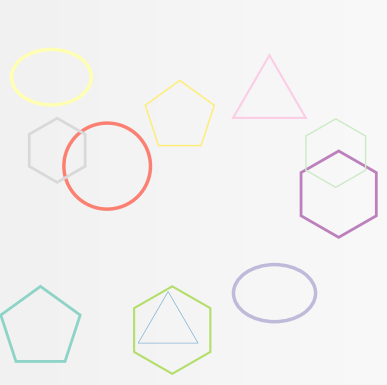[{"shape": "pentagon", "thickness": 2, "radius": 0.54, "center": [0.105, 0.148]}, {"shape": "oval", "thickness": 2.5, "radius": 0.51, "center": [0.133, 0.8]}, {"shape": "oval", "thickness": 2.5, "radius": 0.53, "center": [0.708, 0.239]}, {"shape": "circle", "thickness": 2.5, "radius": 0.56, "center": [0.277, 0.569]}, {"shape": "triangle", "thickness": 0.5, "radius": 0.45, "center": [0.434, 0.153]}, {"shape": "hexagon", "thickness": 1.5, "radius": 0.57, "center": [0.444, 0.143]}, {"shape": "triangle", "thickness": 1.5, "radius": 0.54, "center": [0.695, 0.748]}, {"shape": "hexagon", "thickness": 2, "radius": 0.42, "center": [0.148, 0.61]}, {"shape": "hexagon", "thickness": 2, "radius": 0.56, "center": [0.874, 0.496]}, {"shape": "hexagon", "thickness": 1, "radius": 0.44, "center": [0.866, 0.602]}, {"shape": "pentagon", "thickness": 1, "radius": 0.47, "center": [0.464, 0.698]}]